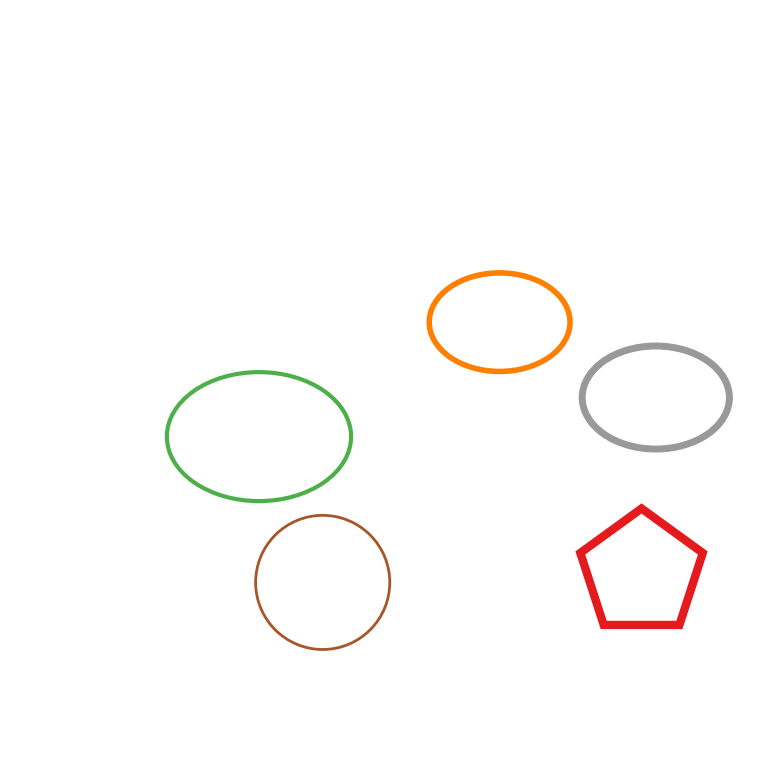[{"shape": "pentagon", "thickness": 3, "radius": 0.42, "center": [0.833, 0.256]}, {"shape": "oval", "thickness": 1.5, "radius": 0.6, "center": [0.336, 0.433]}, {"shape": "oval", "thickness": 2, "radius": 0.46, "center": [0.649, 0.582]}, {"shape": "circle", "thickness": 1, "radius": 0.44, "center": [0.419, 0.244]}, {"shape": "oval", "thickness": 2.5, "radius": 0.48, "center": [0.852, 0.484]}]